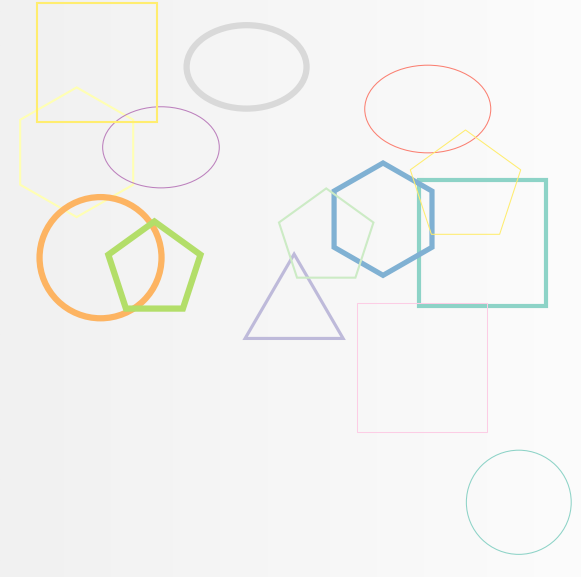[{"shape": "circle", "thickness": 0.5, "radius": 0.45, "center": [0.893, 0.129]}, {"shape": "square", "thickness": 2, "radius": 0.54, "center": [0.831, 0.579]}, {"shape": "hexagon", "thickness": 1, "radius": 0.56, "center": [0.132, 0.736]}, {"shape": "triangle", "thickness": 1.5, "radius": 0.49, "center": [0.506, 0.462]}, {"shape": "oval", "thickness": 0.5, "radius": 0.54, "center": [0.736, 0.81]}, {"shape": "hexagon", "thickness": 2.5, "radius": 0.49, "center": [0.659, 0.62]}, {"shape": "circle", "thickness": 3, "radius": 0.52, "center": [0.173, 0.553]}, {"shape": "pentagon", "thickness": 3, "radius": 0.42, "center": [0.266, 0.532]}, {"shape": "square", "thickness": 0.5, "radius": 0.56, "center": [0.726, 0.363]}, {"shape": "oval", "thickness": 3, "radius": 0.52, "center": [0.424, 0.883]}, {"shape": "oval", "thickness": 0.5, "radius": 0.5, "center": [0.277, 0.744]}, {"shape": "pentagon", "thickness": 1, "radius": 0.43, "center": [0.561, 0.587]}, {"shape": "pentagon", "thickness": 0.5, "radius": 0.5, "center": [0.801, 0.674]}, {"shape": "square", "thickness": 1, "radius": 0.51, "center": [0.167, 0.891]}]